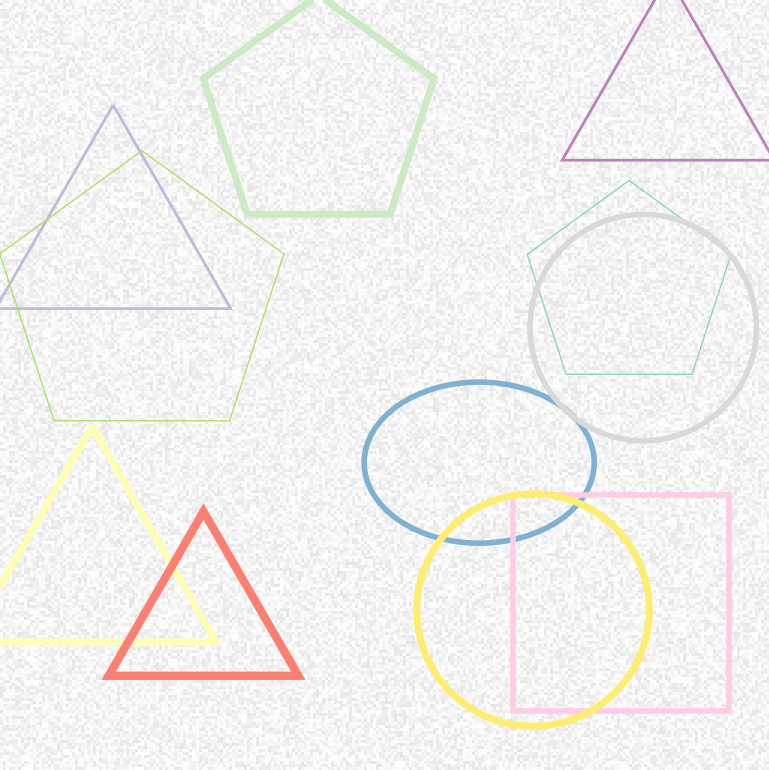[{"shape": "pentagon", "thickness": 0.5, "radius": 0.7, "center": [0.817, 0.626]}, {"shape": "triangle", "thickness": 2.5, "radius": 0.93, "center": [0.119, 0.259]}, {"shape": "triangle", "thickness": 1, "radius": 0.88, "center": [0.147, 0.687]}, {"shape": "triangle", "thickness": 3, "radius": 0.71, "center": [0.264, 0.193]}, {"shape": "oval", "thickness": 2, "radius": 0.75, "center": [0.622, 0.399]}, {"shape": "pentagon", "thickness": 0.5, "radius": 0.97, "center": [0.184, 0.61]}, {"shape": "square", "thickness": 2, "radius": 0.7, "center": [0.807, 0.217]}, {"shape": "circle", "thickness": 2, "radius": 0.74, "center": [0.835, 0.575]}, {"shape": "triangle", "thickness": 1, "radius": 0.8, "center": [0.868, 0.871]}, {"shape": "pentagon", "thickness": 2.5, "radius": 0.79, "center": [0.414, 0.849]}, {"shape": "circle", "thickness": 2.5, "radius": 0.76, "center": [0.692, 0.208]}]